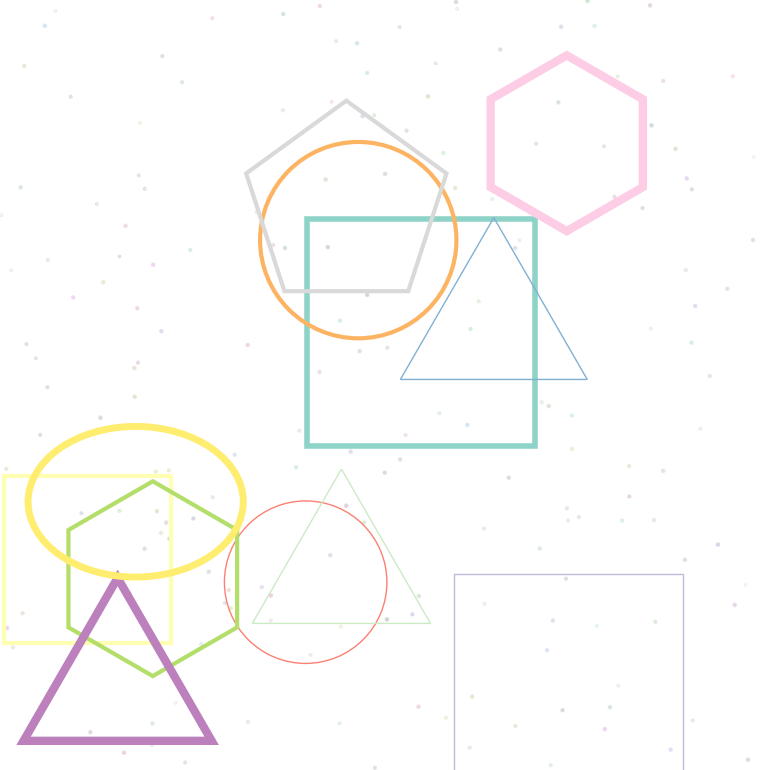[{"shape": "square", "thickness": 2, "radius": 0.74, "center": [0.546, 0.568]}, {"shape": "square", "thickness": 1.5, "radius": 0.54, "center": [0.114, 0.273]}, {"shape": "square", "thickness": 0.5, "radius": 0.74, "center": [0.738, 0.106]}, {"shape": "circle", "thickness": 0.5, "radius": 0.53, "center": [0.397, 0.244]}, {"shape": "triangle", "thickness": 0.5, "radius": 0.7, "center": [0.641, 0.577]}, {"shape": "circle", "thickness": 1.5, "radius": 0.64, "center": [0.465, 0.688]}, {"shape": "hexagon", "thickness": 1.5, "radius": 0.63, "center": [0.198, 0.248]}, {"shape": "hexagon", "thickness": 3, "radius": 0.57, "center": [0.736, 0.814]}, {"shape": "pentagon", "thickness": 1.5, "radius": 0.68, "center": [0.45, 0.732]}, {"shape": "triangle", "thickness": 3, "radius": 0.71, "center": [0.153, 0.108]}, {"shape": "triangle", "thickness": 0.5, "radius": 0.67, "center": [0.443, 0.257]}, {"shape": "oval", "thickness": 2.5, "radius": 0.7, "center": [0.176, 0.348]}]